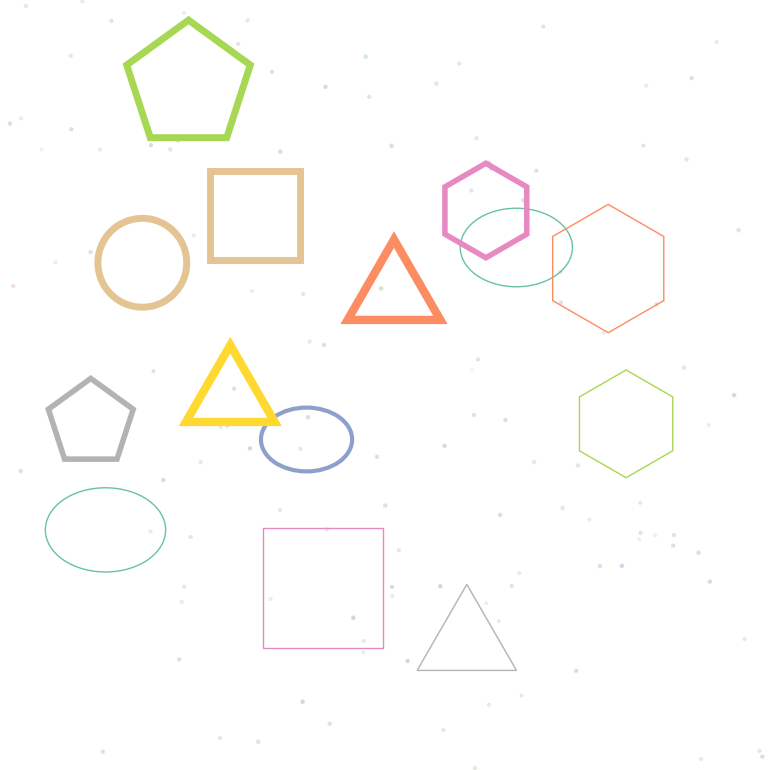[{"shape": "oval", "thickness": 0.5, "radius": 0.39, "center": [0.137, 0.312]}, {"shape": "oval", "thickness": 0.5, "radius": 0.36, "center": [0.671, 0.679]}, {"shape": "triangle", "thickness": 3, "radius": 0.35, "center": [0.512, 0.619]}, {"shape": "hexagon", "thickness": 0.5, "radius": 0.42, "center": [0.79, 0.651]}, {"shape": "oval", "thickness": 1.5, "radius": 0.3, "center": [0.398, 0.429]}, {"shape": "square", "thickness": 0.5, "radius": 0.39, "center": [0.419, 0.237]}, {"shape": "hexagon", "thickness": 2, "radius": 0.31, "center": [0.631, 0.727]}, {"shape": "pentagon", "thickness": 2.5, "radius": 0.42, "center": [0.245, 0.889]}, {"shape": "hexagon", "thickness": 0.5, "radius": 0.35, "center": [0.813, 0.45]}, {"shape": "triangle", "thickness": 3, "radius": 0.33, "center": [0.299, 0.485]}, {"shape": "square", "thickness": 2.5, "radius": 0.29, "center": [0.331, 0.72]}, {"shape": "circle", "thickness": 2.5, "radius": 0.29, "center": [0.185, 0.659]}, {"shape": "pentagon", "thickness": 2, "radius": 0.29, "center": [0.118, 0.451]}, {"shape": "triangle", "thickness": 0.5, "radius": 0.37, "center": [0.606, 0.167]}]